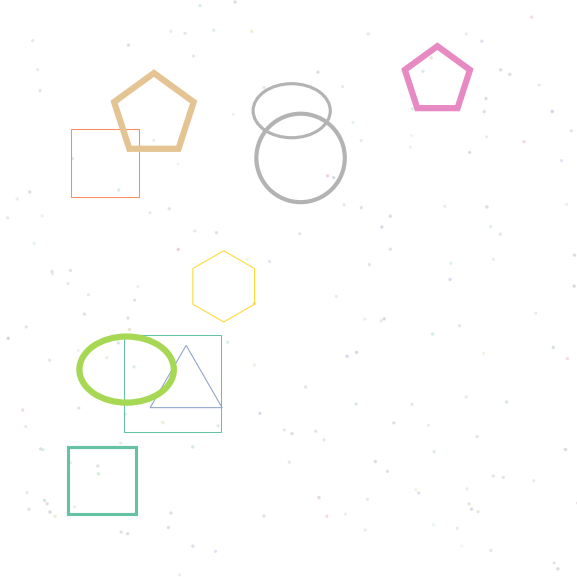[{"shape": "square", "thickness": 0.5, "radius": 0.42, "center": [0.299, 0.335]}, {"shape": "square", "thickness": 1.5, "radius": 0.29, "center": [0.177, 0.167]}, {"shape": "square", "thickness": 0.5, "radius": 0.29, "center": [0.182, 0.717]}, {"shape": "triangle", "thickness": 0.5, "radius": 0.36, "center": [0.322, 0.329]}, {"shape": "pentagon", "thickness": 3, "radius": 0.3, "center": [0.757, 0.86]}, {"shape": "oval", "thickness": 3, "radius": 0.41, "center": [0.219, 0.359]}, {"shape": "hexagon", "thickness": 0.5, "radius": 0.31, "center": [0.387, 0.503]}, {"shape": "pentagon", "thickness": 3, "radius": 0.36, "center": [0.266, 0.8]}, {"shape": "oval", "thickness": 1.5, "radius": 0.33, "center": [0.505, 0.807]}, {"shape": "circle", "thickness": 2, "radius": 0.38, "center": [0.52, 0.726]}]